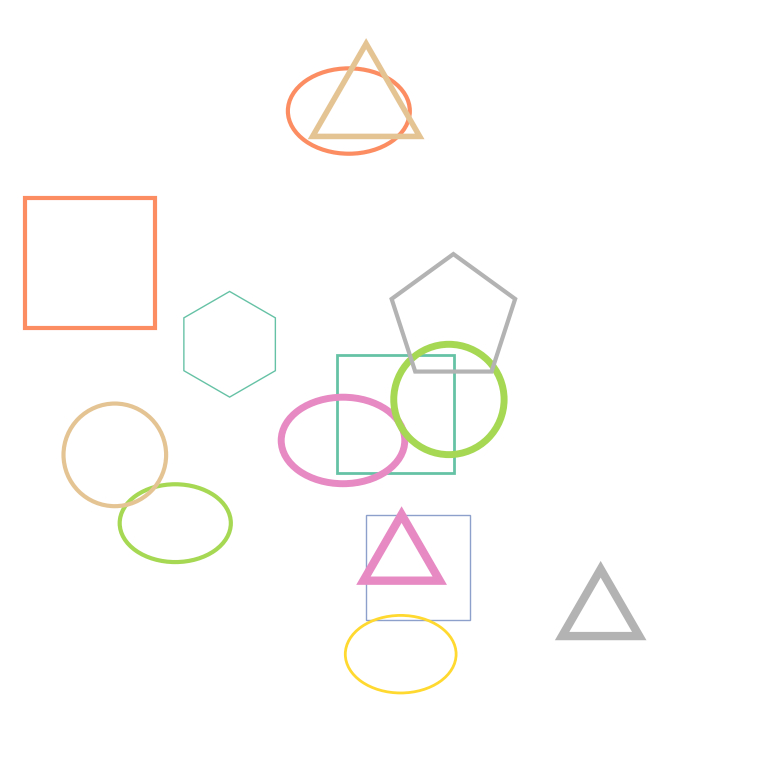[{"shape": "hexagon", "thickness": 0.5, "radius": 0.34, "center": [0.298, 0.553]}, {"shape": "square", "thickness": 1, "radius": 0.38, "center": [0.514, 0.462]}, {"shape": "oval", "thickness": 1.5, "radius": 0.4, "center": [0.453, 0.856]}, {"shape": "square", "thickness": 1.5, "radius": 0.42, "center": [0.117, 0.658]}, {"shape": "square", "thickness": 0.5, "radius": 0.34, "center": [0.543, 0.263]}, {"shape": "oval", "thickness": 2.5, "radius": 0.4, "center": [0.445, 0.428]}, {"shape": "triangle", "thickness": 3, "radius": 0.29, "center": [0.522, 0.274]}, {"shape": "oval", "thickness": 1.5, "radius": 0.36, "center": [0.228, 0.321]}, {"shape": "circle", "thickness": 2.5, "radius": 0.36, "center": [0.583, 0.481]}, {"shape": "oval", "thickness": 1, "radius": 0.36, "center": [0.52, 0.15]}, {"shape": "circle", "thickness": 1.5, "radius": 0.33, "center": [0.149, 0.409]}, {"shape": "triangle", "thickness": 2, "radius": 0.4, "center": [0.475, 0.863]}, {"shape": "triangle", "thickness": 3, "radius": 0.29, "center": [0.78, 0.203]}, {"shape": "pentagon", "thickness": 1.5, "radius": 0.42, "center": [0.589, 0.586]}]